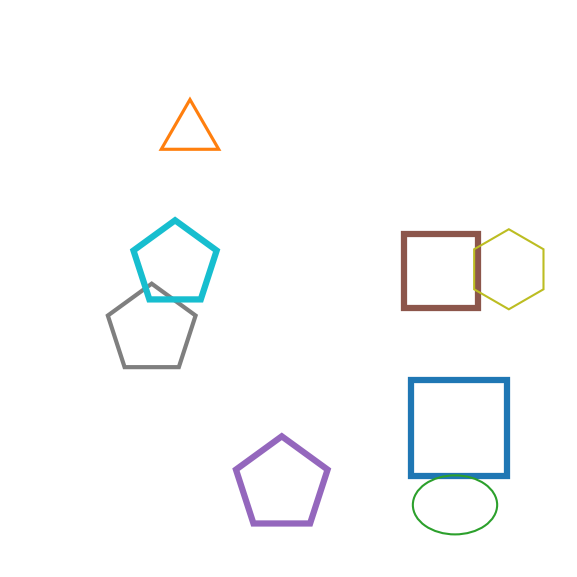[{"shape": "square", "thickness": 3, "radius": 0.42, "center": [0.795, 0.258]}, {"shape": "triangle", "thickness": 1.5, "radius": 0.29, "center": [0.329, 0.769]}, {"shape": "oval", "thickness": 1, "radius": 0.37, "center": [0.788, 0.125]}, {"shape": "pentagon", "thickness": 3, "radius": 0.42, "center": [0.488, 0.16]}, {"shape": "square", "thickness": 3, "radius": 0.32, "center": [0.763, 0.53]}, {"shape": "pentagon", "thickness": 2, "radius": 0.4, "center": [0.263, 0.428]}, {"shape": "hexagon", "thickness": 1, "radius": 0.35, "center": [0.881, 0.533]}, {"shape": "pentagon", "thickness": 3, "radius": 0.38, "center": [0.303, 0.542]}]